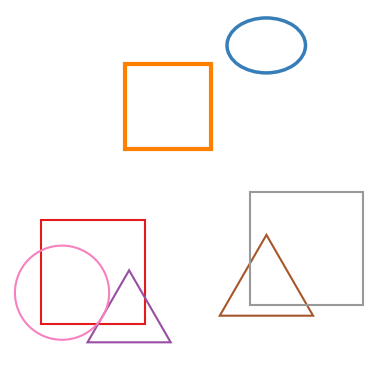[{"shape": "square", "thickness": 1.5, "radius": 0.68, "center": [0.241, 0.294]}, {"shape": "oval", "thickness": 2.5, "radius": 0.51, "center": [0.692, 0.882]}, {"shape": "triangle", "thickness": 1.5, "radius": 0.62, "center": [0.335, 0.173]}, {"shape": "square", "thickness": 3, "radius": 0.56, "center": [0.436, 0.723]}, {"shape": "triangle", "thickness": 1.5, "radius": 0.7, "center": [0.692, 0.25]}, {"shape": "circle", "thickness": 1.5, "radius": 0.61, "center": [0.161, 0.24]}, {"shape": "square", "thickness": 1.5, "radius": 0.73, "center": [0.796, 0.355]}]